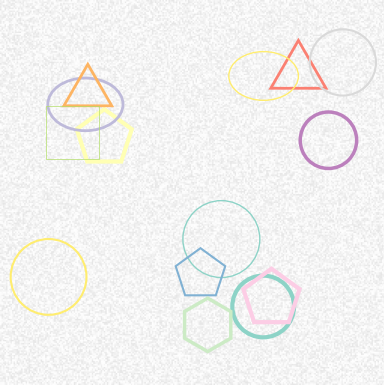[{"shape": "circle", "thickness": 3, "radius": 0.4, "center": [0.684, 0.204]}, {"shape": "circle", "thickness": 1, "radius": 0.5, "center": [0.575, 0.379]}, {"shape": "pentagon", "thickness": 3, "radius": 0.38, "center": [0.271, 0.641]}, {"shape": "oval", "thickness": 2, "radius": 0.49, "center": [0.222, 0.729]}, {"shape": "triangle", "thickness": 2, "radius": 0.41, "center": [0.775, 0.812]}, {"shape": "pentagon", "thickness": 1.5, "radius": 0.34, "center": [0.521, 0.288]}, {"shape": "triangle", "thickness": 2, "radius": 0.36, "center": [0.228, 0.761]}, {"shape": "square", "thickness": 0.5, "radius": 0.34, "center": [0.188, 0.656]}, {"shape": "pentagon", "thickness": 3, "radius": 0.38, "center": [0.705, 0.225]}, {"shape": "circle", "thickness": 1.5, "radius": 0.43, "center": [0.89, 0.838]}, {"shape": "circle", "thickness": 2.5, "radius": 0.37, "center": [0.853, 0.636]}, {"shape": "hexagon", "thickness": 2.5, "radius": 0.35, "center": [0.539, 0.156]}, {"shape": "circle", "thickness": 1.5, "radius": 0.49, "center": [0.126, 0.281]}, {"shape": "oval", "thickness": 1, "radius": 0.45, "center": [0.685, 0.803]}]